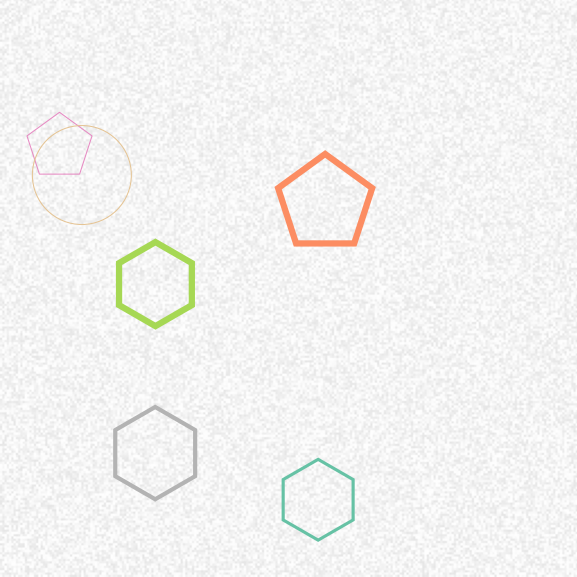[{"shape": "hexagon", "thickness": 1.5, "radius": 0.35, "center": [0.551, 0.134]}, {"shape": "pentagon", "thickness": 3, "radius": 0.43, "center": [0.563, 0.647]}, {"shape": "pentagon", "thickness": 0.5, "radius": 0.3, "center": [0.103, 0.746]}, {"shape": "hexagon", "thickness": 3, "radius": 0.36, "center": [0.269, 0.507]}, {"shape": "circle", "thickness": 0.5, "radius": 0.43, "center": [0.142, 0.696]}, {"shape": "hexagon", "thickness": 2, "radius": 0.4, "center": [0.269, 0.215]}]